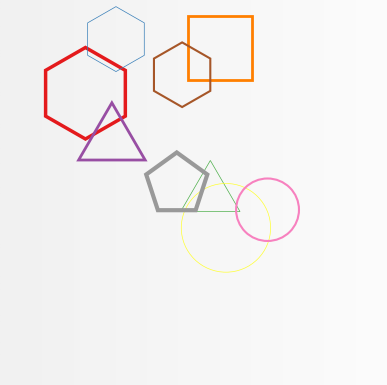[{"shape": "hexagon", "thickness": 2.5, "radius": 0.59, "center": [0.221, 0.758]}, {"shape": "hexagon", "thickness": 0.5, "radius": 0.42, "center": [0.299, 0.898]}, {"shape": "triangle", "thickness": 0.5, "radius": 0.44, "center": [0.543, 0.495]}, {"shape": "triangle", "thickness": 2, "radius": 0.5, "center": [0.289, 0.634]}, {"shape": "square", "thickness": 2, "radius": 0.41, "center": [0.568, 0.875]}, {"shape": "circle", "thickness": 0.5, "radius": 0.58, "center": [0.583, 0.408]}, {"shape": "hexagon", "thickness": 1.5, "radius": 0.42, "center": [0.47, 0.806]}, {"shape": "circle", "thickness": 1.5, "radius": 0.41, "center": [0.69, 0.455]}, {"shape": "pentagon", "thickness": 3, "radius": 0.41, "center": [0.456, 0.521]}]